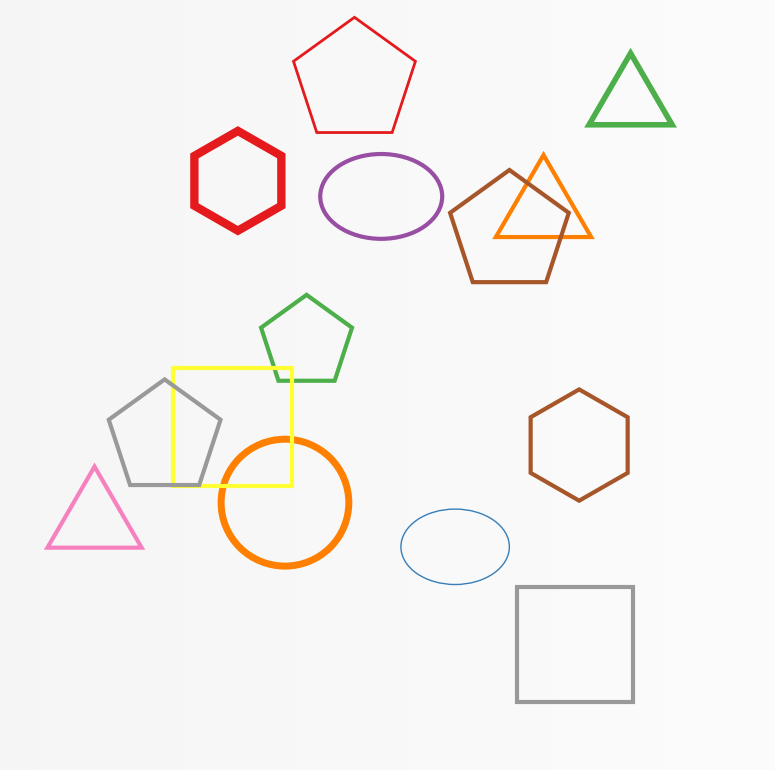[{"shape": "pentagon", "thickness": 1, "radius": 0.41, "center": [0.457, 0.895]}, {"shape": "hexagon", "thickness": 3, "radius": 0.32, "center": [0.307, 0.765]}, {"shape": "oval", "thickness": 0.5, "radius": 0.35, "center": [0.587, 0.29]}, {"shape": "pentagon", "thickness": 1.5, "radius": 0.31, "center": [0.396, 0.555]}, {"shape": "triangle", "thickness": 2, "radius": 0.31, "center": [0.814, 0.869]}, {"shape": "oval", "thickness": 1.5, "radius": 0.39, "center": [0.492, 0.745]}, {"shape": "circle", "thickness": 2.5, "radius": 0.41, "center": [0.368, 0.347]}, {"shape": "triangle", "thickness": 1.5, "radius": 0.35, "center": [0.701, 0.728]}, {"shape": "square", "thickness": 1.5, "radius": 0.38, "center": [0.3, 0.445]}, {"shape": "hexagon", "thickness": 1.5, "radius": 0.36, "center": [0.747, 0.422]}, {"shape": "pentagon", "thickness": 1.5, "radius": 0.4, "center": [0.657, 0.699]}, {"shape": "triangle", "thickness": 1.5, "radius": 0.35, "center": [0.122, 0.324]}, {"shape": "square", "thickness": 1.5, "radius": 0.37, "center": [0.742, 0.164]}, {"shape": "pentagon", "thickness": 1.5, "radius": 0.38, "center": [0.212, 0.431]}]